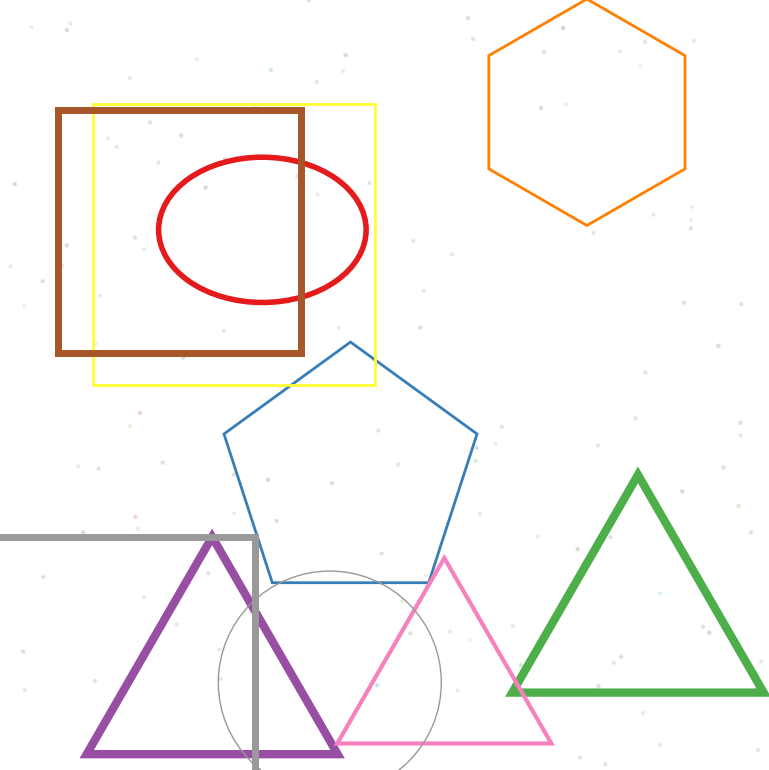[{"shape": "oval", "thickness": 2, "radius": 0.67, "center": [0.341, 0.702]}, {"shape": "pentagon", "thickness": 1, "radius": 0.86, "center": [0.455, 0.383]}, {"shape": "triangle", "thickness": 3, "radius": 0.94, "center": [0.829, 0.195]}, {"shape": "triangle", "thickness": 3, "radius": 0.94, "center": [0.276, 0.115]}, {"shape": "hexagon", "thickness": 1, "radius": 0.74, "center": [0.762, 0.854]}, {"shape": "square", "thickness": 1, "radius": 0.91, "center": [0.304, 0.683]}, {"shape": "square", "thickness": 2.5, "radius": 0.79, "center": [0.233, 0.699]}, {"shape": "triangle", "thickness": 1.5, "radius": 0.8, "center": [0.577, 0.115]}, {"shape": "circle", "thickness": 0.5, "radius": 0.72, "center": [0.428, 0.114]}, {"shape": "square", "thickness": 2.5, "radius": 0.84, "center": [0.163, 0.135]}]